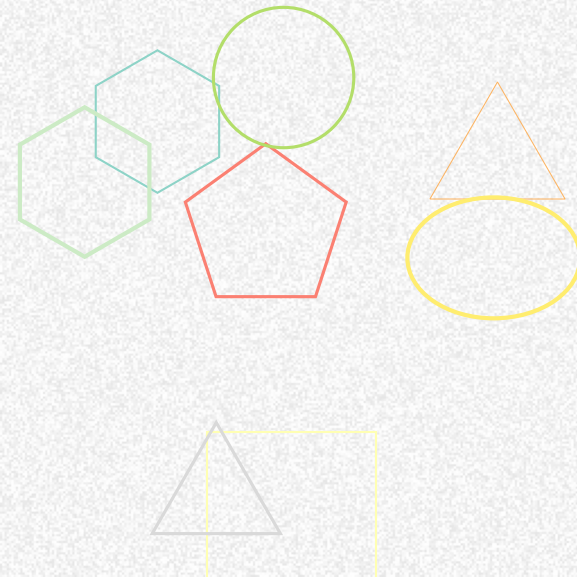[{"shape": "hexagon", "thickness": 1, "radius": 0.62, "center": [0.273, 0.789]}, {"shape": "square", "thickness": 1, "radius": 0.73, "center": [0.504, 0.105]}, {"shape": "pentagon", "thickness": 1.5, "radius": 0.73, "center": [0.46, 0.604]}, {"shape": "triangle", "thickness": 0.5, "radius": 0.68, "center": [0.861, 0.722]}, {"shape": "circle", "thickness": 1.5, "radius": 0.61, "center": [0.491, 0.865]}, {"shape": "triangle", "thickness": 1.5, "radius": 0.64, "center": [0.375, 0.139]}, {"shape": "hexagon", "thickness": 2, "radius": 0.65, "center": [0.147, 0.684]}, {"shape": "oval", "thickness": 2, "radius": 0.75, "center": [0.855, 0.553]}]